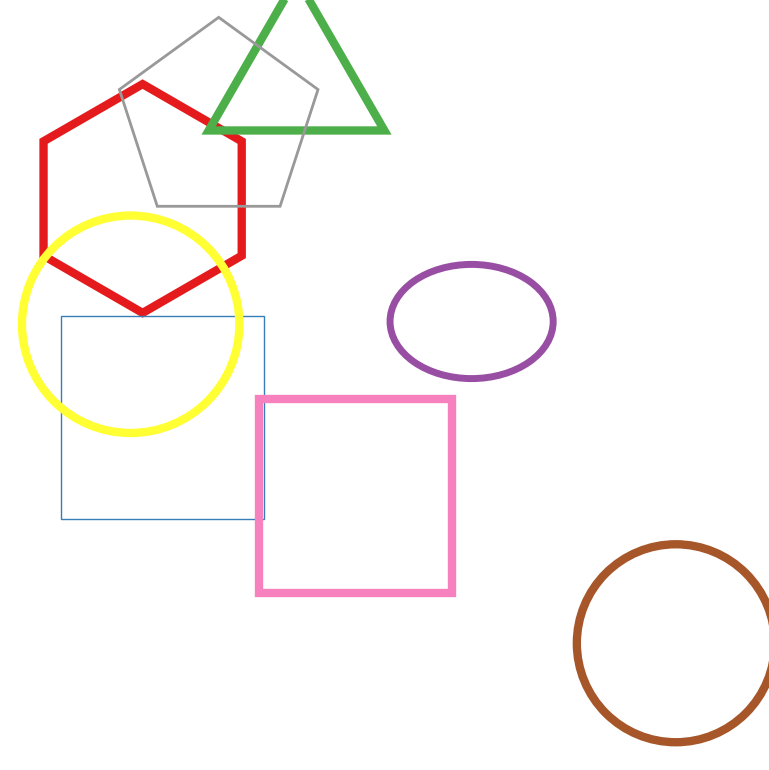[{"shape": "hexagon", "thickness": 3, "radius": 0.74, "center": [0.185, 0.742]}, {"shape": "square", "thickness": 0.5, "radius": 0.66, "center": [0.211, 0.458]}, {"shape": "triangle", "thickness": 3, "radius": 0.66, "center": [0.385, 0.896]}, {"shape": "oval", "thickness": 2.5, "radius": 0.53, "center": [0.612, 0.582]}, {"shape": "circle", "thickness": 3, "radius": 0.71, "center": [0.17, 0.579]}, {"shape": "circle", "thickness": 3, "radius": 0.64, "center": [0.878, 0.165]}, {"shape": "square", "thickness": 3, "radius": 0.63, "center": [0.462, 0.356]}, {"shape": "pentagon", "thickness": 1, "radius": 0.68, "center": [0.284, 0.842]}]